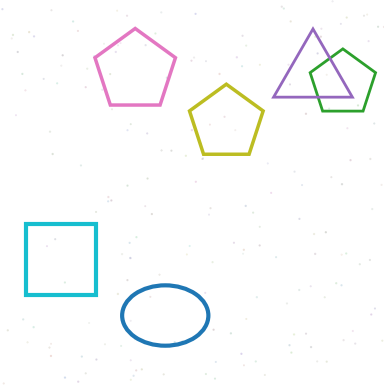[{"shape": "oval", "thickness": 3, "radius": 0.56, "center": [0.429, 0.18]}, {"shape": "pentagon", "thickness": 2, "radius": 0.45, "center": [0.891, 0.784]}, {"shape": "triangle", "thickness": 2, "radius": 0.59, "center": [0.813, 0.807]}, {"shape": "pentagon", "thickness": 2.5, "radius": 0.55, "center": [0.351, 0.816]}, {"shape": "pentagon", "thickness": 2.5, "radius": 0.5, "center": [0.588, 0.681]}, {"shape": "square", "thickness": 3, "radius": 0.46, "center": [0.159, 0.326]}]